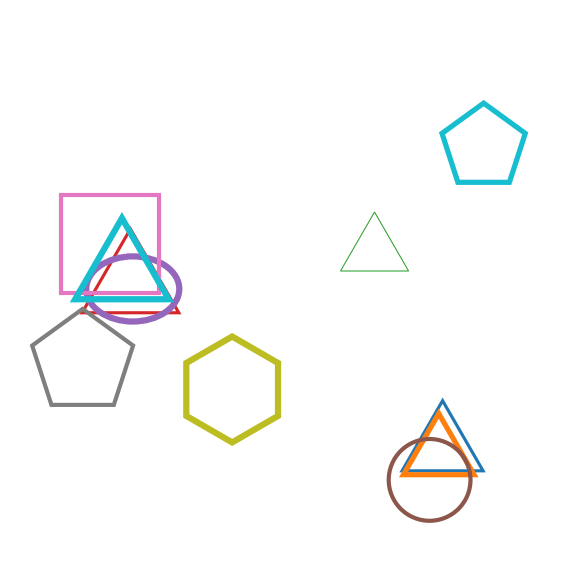[{"shape": "triangle", "thickness": 1.5, "radius": 0.4, "center": [0.766, 0.224]}, {"shape": "triangle", "thickness": 2.5, "radius": 0.35, "center": [0.76, 0.212]}, {"shape": "triangle", "thickness": 0.5, "radius": 0.34, "center": [0.649, 0.564]}, {"shape": "triangle", "thickness": 1.5, "radius": 0.48, "center": [0.226, 0.506]}, {"shape": "oval", "thickness": 3, "radius": 0.4, "center": [0.23, 0.499]}, {"shape": "circle", "thickness": 2, "radius": 0.35, "center": [0.744, 0.168]}, {"shape": "square", "thickness": 2, "radius": 0.43, "center": [0.191, 0.577]}, {"shape": "pentagon", "thickness": 2, "radius": 0.46, "center": [0.143, 0.372]}, {"shape": "hexagon", "thickness": 3, "radius": 0.46, "center": [0.402, 0.325]}, {"shape": "pentagon", "thickness": 2.5, "radius": 0.38, "center": [0.837, 0.745]}, {"shape": "triangle", "thickness": 3, "radius": 0.47, "center": [0.211, 0.528]}]